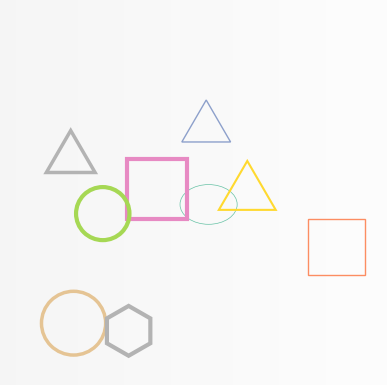[{"shape": "oval", "thickness": 0.5, "radius": 0.37, "center": [0.538, 0.469]}, {"shape": "square", "thickness": 1, "radius": 0.37, "center": [0.868, 0.359]}, {"shape": "triangle", "thickness": 1, "radius": 0.36, "center": [0.532, 0.668]}, {"shape": "square", "thickness": 3, "radius": 0.39, "center": [0.405, 0.51]}, {"shape": "circle", "thickness": 3, "radius": 0.34, "center": [0.265, 0.445]}, {"shape": "triangle", "thickness": 1.5, "radius": 0.42, "center": [0.638, 0.497]}, {"shape": "circle", "thickness": 2.5, "radius": 0.41, "center": [0.19, 0.161]}, {"shape": "triangle", "thickness": 2.5, "radius": 0.36, "center": [0.182, 0.588]}, {"shape": "hexagon", "thickness": 3, "radius": 0.32, "center": [0.332, 0.141]}]